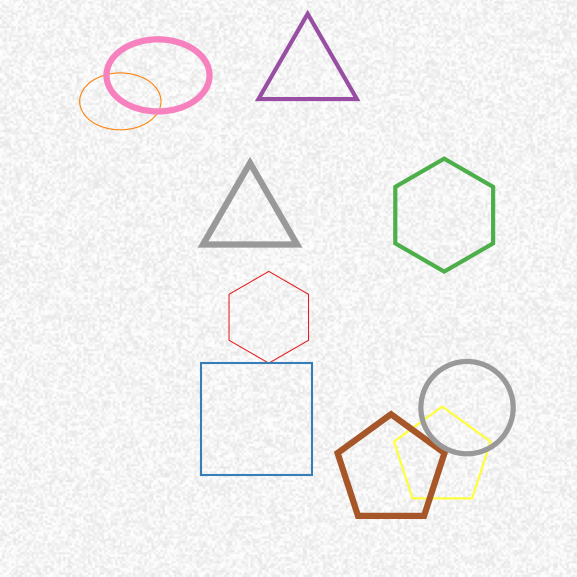[{"shape": "hexagon", "thickness": 0.5, "radius": 0.4, "center": [0.465, 0.45]}, {"shape": "square", "thickness": 1, "radius": 0.48, "center": [0.444, 0.273]}, {"shape": "hexagon", "thickness": 2, "radius": 0.49, "center": [0.769, 0.627]}, {"shape": "triangle", "thickness": 2, "radius": 0.49, "center": [0.533, 0.877]}, {"shape": "oval", "thickness": 0.5, "radius": 0.35, "center": [0.208, 0.824]}, {"shape": "pentagon", "thickness": 1, "radius": 0.44, "center": [0.766, 0.207]}, {"shape": "pentagon", "thickness": 3, "radius": 0.49, "center": [0.677, 0.185]}, {"shape": "oval", "thickness": 3, "radius": 0.45, "center": [0.274, 0.869]}, {"shape": "circle", "thickness": 2.5, "radius": 0.4, "center": [0.809, 0.293]}, {"shape": "triangle", "thickness": 3, "radius": 0.47, "center": [0.433, 0.623]}]